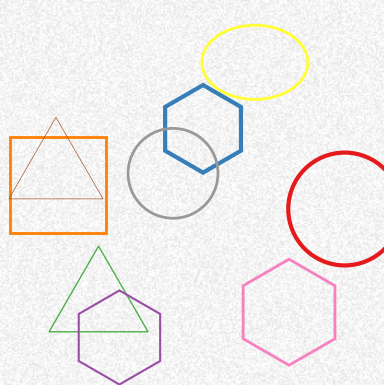[{"shape": "circle", "thickness": 3, "radius": 0.73, "center": [0.895, 0.457]}, {"shape": "hexagon", "thickness": 3, "radius": 0.57, "center": [0.527, 0.665]}, {"shape": "triangle", "thickness": 1, "radius": 0.74, "center": [0.256, 0.212]}, {"shape": "hexagon", "thickness": 1.5, "radius": 0.61, "center": [0.31, 0.123]}, {"shape": "square", "thickness": 2, "radius": 0.62, "center": [0.15, 0.519]}, {"shape": "oval", "thickness": 2, "radius": 0.69, "center": [0.662, 0.838]}, {"shape": "triangle", "thickness": 0.5, "radius": 0.71, "center": [0.145, 0.554]}, {"shape": "hexagon", "thickness": 2, "radius": 0.69, "center": [0.751, 0.189]}, {"shape": "circle", "thickness": 2, "radius": 0.58, "center": [0.449, 0.55]}]